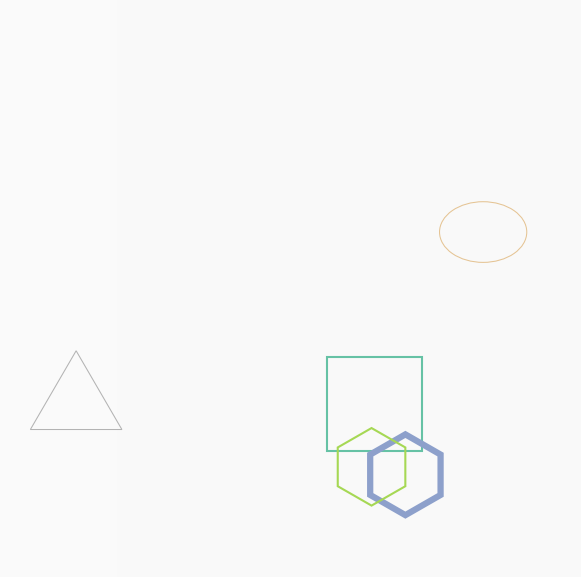[{"shape": "square", "thickness": 1, "radius": 0.41, "center": [0.644, 0.3]}, {"shape": "hexagon", "thickness": 3, "radius": 0.35, "center": [0.697, 0.177]}, {"shape": "hexagon", "thickness": 1, "radius": 0.34, "center": [0.639, 0.191]}, {"shape": "oval", "thickness": 0.5, "radius": 0.38, "center": [0.831, 0.597]}, {"shape": "triangle", "thickness": 0.5, "radius": 0.45, "center": [0.131, 0.301]}]